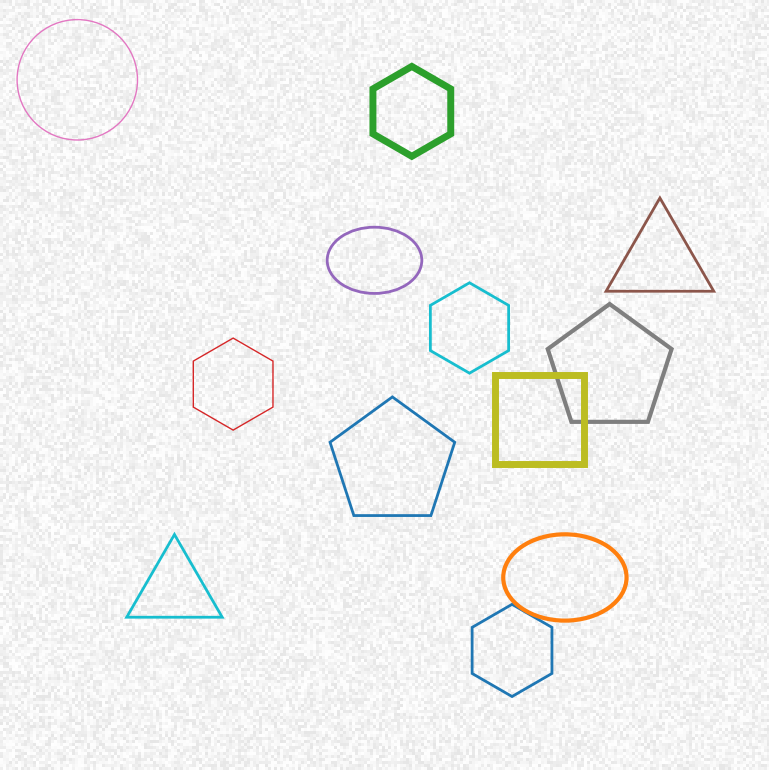[{"shape": "pentagon", "thickness": 1, "radius": 0.43, "center": [0.51, 0.399]}, {"shape": "hexagon", "thickness": 1, "radius": 0.3, "center": [0.665, 0.155]}, {"shape": "oval", "thickness": 1.5, "radius": 0.4, "center": [0.734, 0.25]}, {"shape": "hexagon", "thickness": 2.5, "radius": 0.29, "center": [0.535, 0.855]}, {"shape": "hexagon", "thickness": 0.5, "radius": 0.3, "center": [0.303, 0.501]}, {"shape": "oval", "thickness": 1, "radius": 0.31, "center": [0.486, 0.662]}, {"shape": "triangle", "thickness": 1, "radius": 0.4, "center": [0.857, 0.662]}, {"shape": "circle", "thickness": 0.5, "radius": 0.39, "center": [0.1, 0.896]}, {"shape": "pentagon", "thickness": 1.5, "radius": 0.42, "center": [0.792, 0.521]}, {"shape": "square", "thickness": 2.5, "radius": 0.29, "center": [0.7, 0.455]}, {"shape": "triangle", "thickness": 1, "radius": 0.36, "center": [0.227, 0.234]}, {"shape": "hexagon", "thickness": 1, "radius": 0.29, "center": [0.61, 0.574]}]